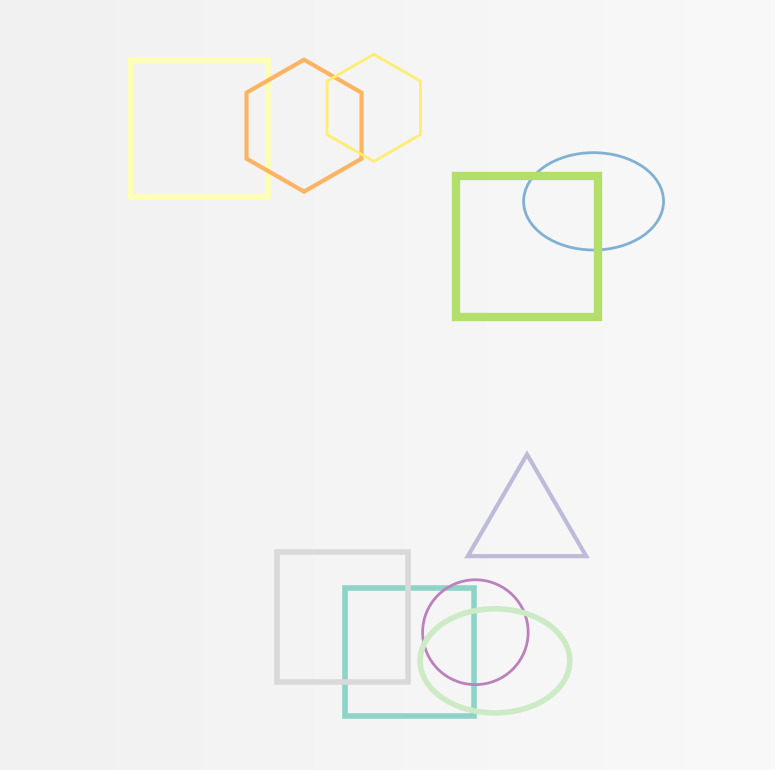[{"shape": "square", "thickness": 2, "radius": 0.42, "center": [0.529, 0.153]}, {"shape": "square", "thickness": 2, "radius": 0.44, "center": [0.257, 0.833]}, {"shape": "triangle", "thickness": 1.5, "radius": 0.44, "center": [0.68, 0.322]}, {"shape": "oval", "thickness": 1, "radius": 0.45, "center": [0.766, 0.739]}, {"shape": "hexagon", "thickness": 1.5, "radius": 0.43, "center": [0.392, 0.837]}, {"shape": "square", "thickness": 3, "radius": 0.46, "center": [0.68, 0.68]}, {"shape": "square", "thickness": 2, "radius": 0.42, "center": [0.442, 0.199]}, {"shape": "circle", "thickness": 1, "radius": 0.34, "center": [0.613, 0.179]}, {"shape": "oval", "thickness": 2, "radius": 0.48, "center": [0.639, 0.142]}, {"shape": "hexagon", "thickness": 1, "radius": 0.35, "center": [0.482, 0.86]}]